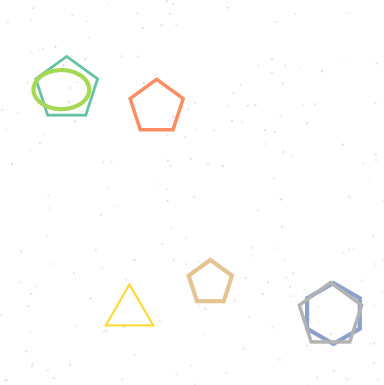[{"shape": "pentagon", "thickness": 2, "radius": 0.42, "center": [0.173, 0.769]}, {"shape": "pentagon", "thickness": 2.5, "radius": 0.36, "center": [0.407, 0.722]}, {"shape": "hexagon", "thickness": 3, "radius": 0.4, "center": [0.866, 0.186]}, {"shape": "oval", "thickness": 3, "radius": 0.36, "center": [0.159, 0.767]}, {"shape": "triangle", "thickness": 1.5, "radius": 0.35, "center": [0.336, 0.19]}, {"shape": "pentagon", "thickness": 3, "radius": 0.3, "center": [0.546, 0.266]}, {"shape": "pentagon", "thickness": 2.5, "radius": 0.43, "center": [0.858, 0.181]}]